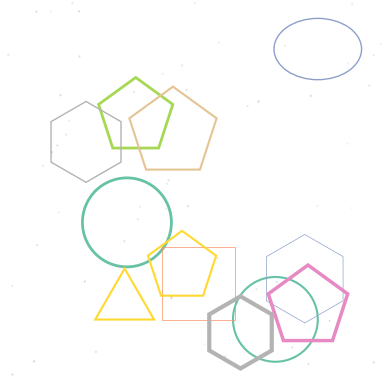[{"shape": "circle", "thickness": 1.5, "radius": 0.55, "center": [0.715, 0.17]}, {"shape": "circle", "thickness": 2, "radius": 0.58, "center": [0.33, 0.422]}, {"shape": "square", "thickness": 0.5, "radius": 0.47, "center": [0.515, 0.263]}, {"shape": "oval", "thickness": 1, "radius": 0.57, "center": [0.825, 0.873]}, {"shape": "hexagon", "thickness": 0.5, "radius": 0.57, "center": [0.792, 0.276]}, {"shape": "pentagon", "thickness": 2.5, "radius": 0.54, "center": [0.8, 0.203]}, {"shape": "pentagon", "thickness": 2, "radius": 0.51, "center": [0.353, 0.697]}, {"shape": "pentagon", "thickness": 1.5, "radius": 0.47, "center": [0.473, 0.307]}, {"shape": "triangle", "thickness": 1.5, "radius": 0.44, "center": [0.324, 0.214]}, {"shape": "pentagon", "thickness": 1.5, "radius": 0.6, "center": [0.449, 0.656]}, {"shape": "hexagon", "thickness": 3, "radius": 0.47, "center": [0.625, 0.137]}, {"shape": "hexagon", "thickness": 1, "radius": 0.52, "center": [0.223, 0.632]}]